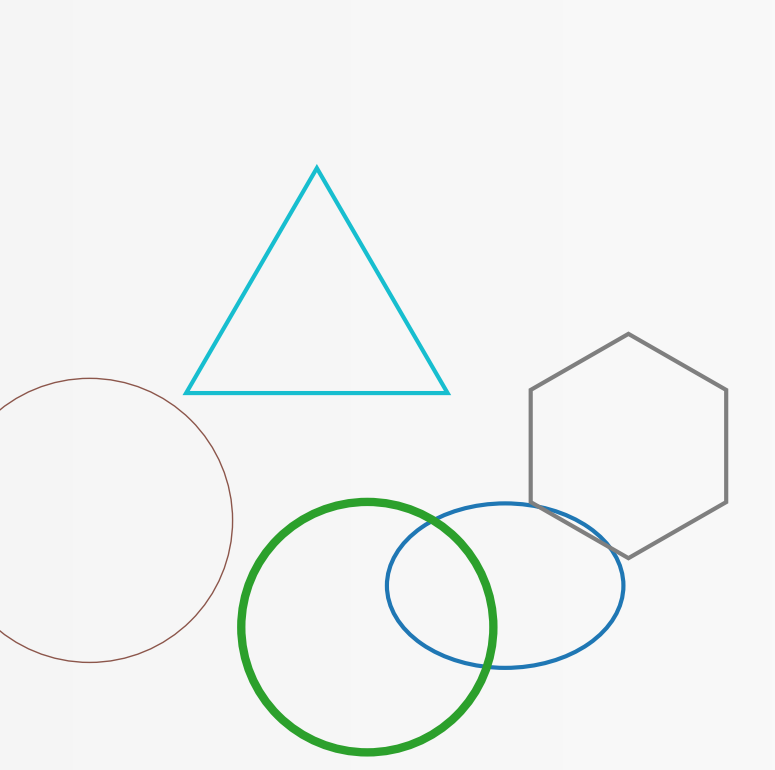[{"shape": "oval", "thickness": 1.5, "radius": 0.76, "center": [0.652, 0.239]}, {"shape": "circle", "thickness": 3, "radius": 0.81, "center": [0.474, 0.186]}, {"shape": "circle", "thickness": 0.5, "radius": 0.92, "center": [0.116, 0.324]}, {"shape": "hexagon", "thickness": 1.5, "radius": 0.73, "center": [0.811, 0.421]}, {"shape": "triangle", "thickness": 1.5, "radius": 0.97, "center": [0.409, 0.587]}]